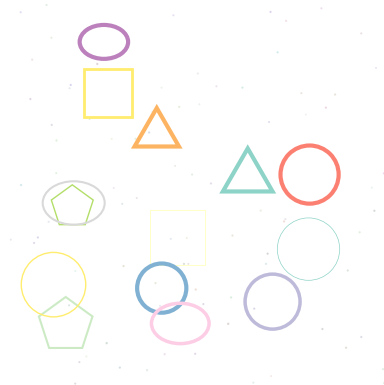[{"shape": "circle", "thickness": 0.5, "radius": 0.41, "center": [0.801, 0.353]}, {"shape": "triangle", "thickness": 3, "radius": 0.37, "center": [0.643, 0.54]}, {"shape": "square", "thickness": 0.5, "radius": 0.35, "center": [0.461, 0.383]}, {"shape": "circle", "thickness": 2.5, "radius": 0.36, "center": [0.708, 0.217]}, {"shape": "circle", "thickness": 3, "radius": 0.38, "center": [0.804, 0.547]}, {"shape": "circle", "thickness": 3, "radius": 0.32, "center": [0.42, 0.252]}, {"shape": "triangle", "thickness": 3, "radius": 0.33, "center": [0.407, 0.653]}, {"shape": "pentagon", "thickness": 1, "radius": 0.29, "center": [0.188, 0.463]}, {"shape": "oval", "thickness": 2.5, "radius": 0.37, "center": [0.468, 0.16]}, {"shape": "oval", "thickness": 1.5, "radius": 0.4, "center": [0.191, 0.473]}, {"shape": "oval", "thickness": 3, "radius": 0.31, "center": [0.27, 0.891]}, {"shape": "pentagon", "thickness": 1.5, "radius": 0.37, "center": [0.171, 0.155]}, {"shape": "square", "thickness": 2, "radius": 0.31, "center": [0.281, 0.758]}, {"shape": "circle", "thickness": 1, "radius": 0.42, "center": [0.139, 0.261]}]